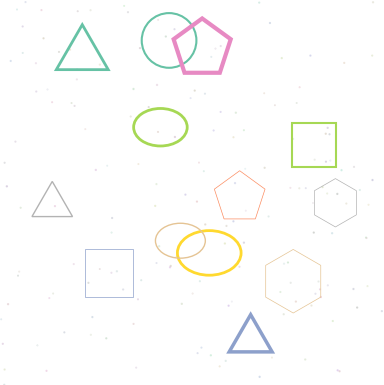[{"shape": "circle", "thickness": 1.5, "radius": 0.36, "center": [0.439, 0.895]}, {"shape": "triangle", "thickness": 2, "radius": 0.39, "center": [0.214, 0.858]}, {"shape": "pentagon", "thickness": 0.5, "radius": 0.35, "center": [0.623, 0.487]}, {"shape": "square", "thickness": 0.5, "radius": 0.31, "center": [0.284, 0.291]}, {"shape": "triangle", "thickness": 2.5, "radius": 0.32, "center": [0.651, 0.118]}, {"shape": "pentagon", "thickness": 3, "radius": 0.39, "center": [0.525, 0.874]}, {"shape": "oval", "thickness": 2, "radius": 0.35, "center": [0.417, 0.67]}, {"shape": "square", "thickness": 1.5, "radius": 0.29, "center": [0.815, 0.623]}, {"shape": "oval", "thickness": 2, "radius": 0.41, "center": [0.544, 0.343]}, {"shape": "hexagon", "thickness": 0.5, "radius": 0.41, "center": [0.762, 0.27]}, {"shape": "oval", "thickness": 1, "radius": 0.32, "center": [0.469, 0.375]}, {"shape": "hexagon", "thickness": 0.5, "radius": 0.31, "center": [0.871, 0.473]}, {"shape": "triangle", "thickness": 1, "radius": 0.3, "center": [0.136, 0.468]}]